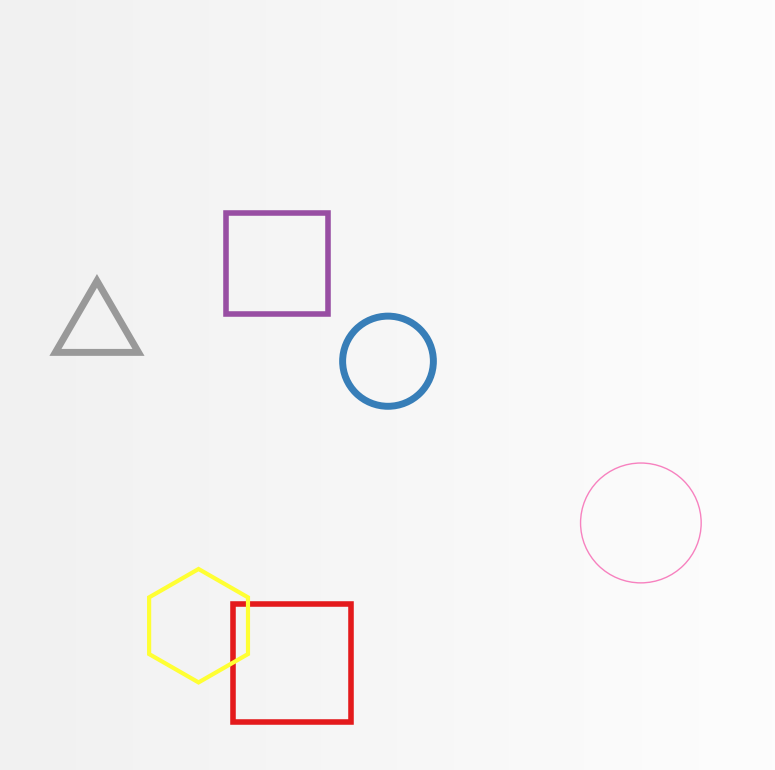[{"shape": "square", "thickness": 2, "radius": 0.38, "center": [0.377, 0.139]}, {"shape": "circle", "thickness": 2.5, "radius": 0.29, "center": [0.501, 0.531]}, {"shape": "square", "thickness": 2, "radius": 0.33, "center": [0.357, 0.658]}, {"shape": "hexagon", "thickness": 1.5, "radius": 0.37, "center": [0.256, 0.187]}, {"shape": "circle", "thickness": 0.5, "radius": 0.39, "center": [0.827, 0.321]}, {"shape": "triangle", "thickness": 2.5, "radius": 0.31, "center": [0.125, 0.573]}]